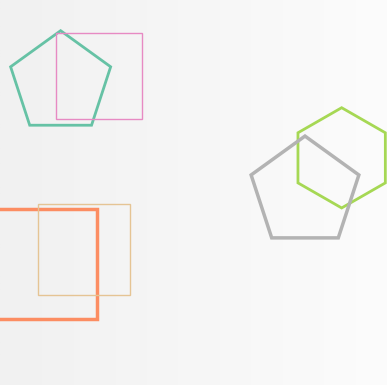[{"shape": "pentagon", "thickness": 2, "radius": 0.68, "center": [0.156, 0.785]}, {"shape": "square", "thickness": 2.5, "radius": 0.72, "center": [0.107, 0.314]}, {"shape": "square", "thickness": 1, "radius": 0.55, "center": [0.255, 0.803]}, {"shape": "hexagon", "thickness": 2, "radius": 0.65, "center": [0.882, 0.59]}, {"shape": "square", "thickness": 1, "radius": 0.59, "center": [0.217, 0.351]}, {"shape": "pentagon", "thickness": 2.5, "radius": 0.73, "center": [0.787, 0.5]}]